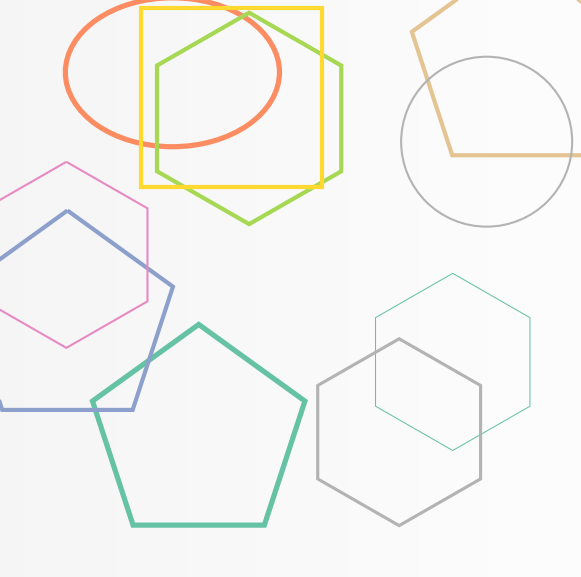[{"shape": "pentagon", "thickness": 2.5, "radius": 0.96, "center": [0.342, 0.245]}, {"shape": "hexagon", "thickness": 0.5, "radius": 0.77, "center": [0.779, 0.372]}, {"shape": "oval", "thickness": 2.5, "radius": 0.92, "center": [0.297, 0.874]}, {"shape": "pentagon", "thickness": 2, "radius": 0.95, "center": [0.116, 0.444]}, {"shape": "hexagon", "thickness": 1, "radius": 0.81, "center": [0.114, 0.558]}, {"shape": "hexagon", "thickness": 2, "radius": 0.92, "center": [0.429, 0.794]}, {"shape": "square", "thickness": 2, "radius": 0.78, "center": [0.399, 0.83]}, {"shape": "pentagon", "thickness": 2, "radius": 0.96, "center": [0.89, 0.885]}, {"shape": "circle", "thickness": 1, "radius": 0.74, "center": [0.837, 0.754]}, {"shape": "hexagon", "thickness": 1.5, "radius": 0.81, "center": [0.687, 0.251]}]